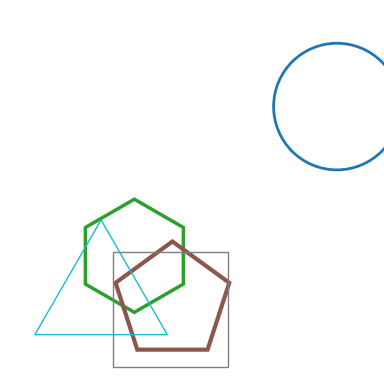[{"shape": "circle", "thickness": 2, "radius": 0.82, "center": [0.875, 0.723]}, {"shape": "hexagon", "thickness": 2.5, "radius": 0.73, "center": [0.349, 0.336]}, {"shape": "pentagon", "thickness": 3, "radius": 0.78, "center": [0.448, 0.217]}, {"shape": "square", "thickness": 1, "radius": 0.75, "center": [0.443, 0.197]}, {"shape": "triangle", "thickness": 1, "radius": 0.99, "center": [0.263, 0.23]}]